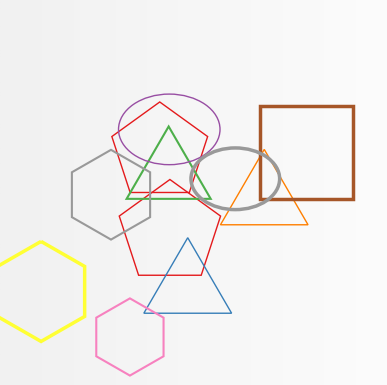[{"shape": "pentagon", "thickness": 1, "radius": 0.69, "center": [0.438, 0.396]}, {"shape": "pentagon", "thickness": 1, "radius": 0.65, "center": [0.412, 0.605]}, {"shape": "triangle", "thickness": 1, "radius": 0.65, "center": [0.484, 0.252]}, {"shape": "triangle", "thickness": 1.5, "radius": 0.63, "center": [0.435, 0.546]}, {"shape": "oval", "thickness": 1, "radius": 0.65, "center": [0.437, 0.664]}, {"shape": "triangle", "thickness": 1, "radius": 0.65, "center": [0.682, 0.481]}, {"shape": "hexagon", "thickness": 2.5, "radius": 0.65, "center": [0.106, 0.243]}, {"shape": "square", "thickness": 2.5, "radius": 0.6, "center": [0.792, 0.603]}, {"shape": "hexagon", "thickness": 1.5, "radius": 0.5, "center": [0.335, 0.125]}, {"shape": "oval", "thickness": 2.5, "radius": 0.57, "center": [0.607, 0.536]}, {"shape": "hexagon", "thickness": 1.5, "radius": 0.58, "center": [0.286, 0.494]}]